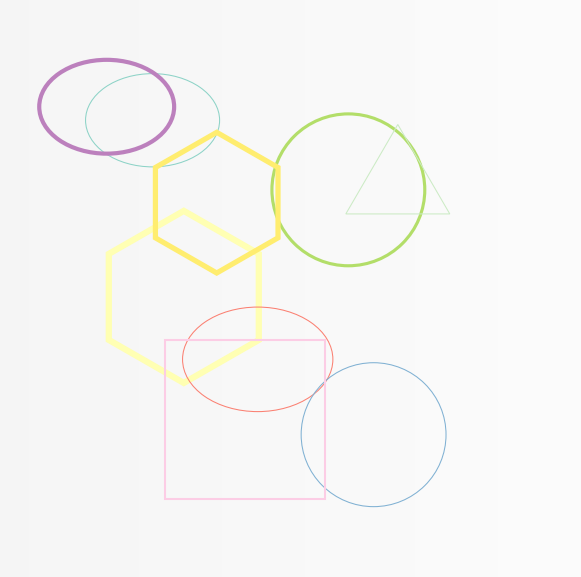[{"shape": "oval", "thickness": 0.5, "radius": 0.58, "center": [0.262, 0.791]}, {"shape": "hexagon", "thickness": 3, "radius": 0.74, "center": [0.316, 0.485]}, {"shape": "oval", "thickness": 0.5, "radius": 0.65, "center": [0.443, 0.377]}, {"shape": "circle", "thickness": 0.5, "radius": 0.62, "center": [0.643, 0.246]}, {"shape": "circle", "thickness": 1.5, "radius": 0.66, "center": [0.599, 0.67]}, {"shape": "square", "thickness": 1, "radius": 0.69, "center": [0.421, 0.273]}, {"shape": "oval", "thickness": 2, "radius": 0.58, "center": [0.184, 0.814]}, {"shape": "triangle", "thickness": 0.5, "radius": 0.52, "center": [0.684, 0.68]}, {"shape": "hexagon", "thickness": 2.5, "radius": 0.61, "center": [0.373, 0.648]}]